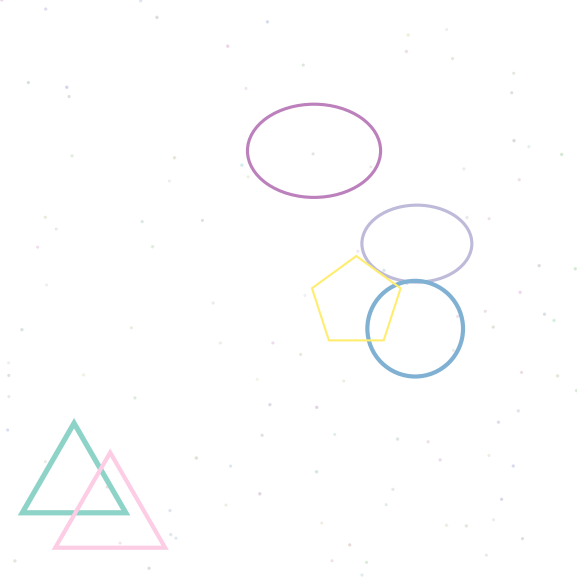[{"shape": "triangle", "thickness": 2.5, "radius": 0.52, "center": [0.128, 0.163]}, {"shape": "oval", "thickness": 1.5, "radius": 0.48, "center": [0.722, 0.577]}, {"shape": "circle", "thickness": 2, "radius": 0.41, "center": [0.719, 0.43]}, {"shape": "triangle", "thickness": 2, "radius": 0.55, "center": [0.191, 0.106]}, {"shape": "oval", "thickness": 1.5, "radius": 0.58, "center": [0.544, 0.738]}, {"shape": "pentagon", "thickness": 1, "radius": 0.4, "center": [0.617, 0.475]}]